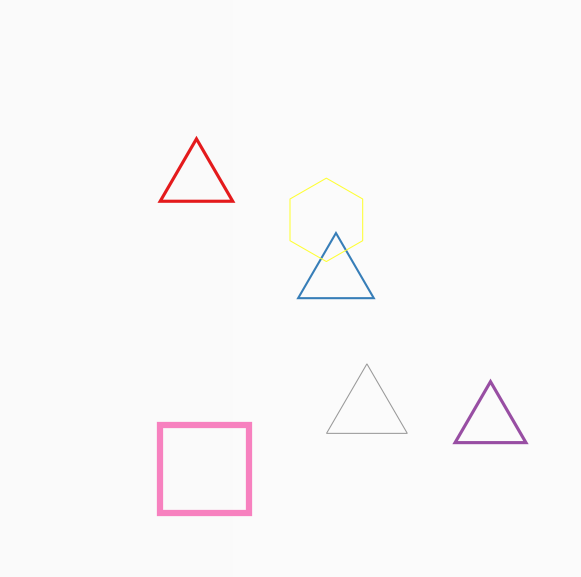[{"shape": "triangle", "thickness": 1.5, "radius": 0.36, "center": [0.338, 0.687]}, {"shape": "triangle", "thickness": 1, "radius": 0.38, "center": [0.578, 0.52]}, {"shape": "triangle", "thickness": 1.5, "radius": 0.35, "center": [0.844, 0.268]}, {"shape": "hexagon", "thickness": 0.5, "radius": 0.36, "center": [0.561, 0.618]}, {"shape": "square", "thickness": 3, "radius": 0.38, "center": [0.352, 0.187]}, {"shape": "triangle", "thickness": 0.5, "radius": 0.4, "center": [0.631, 0.289]}]